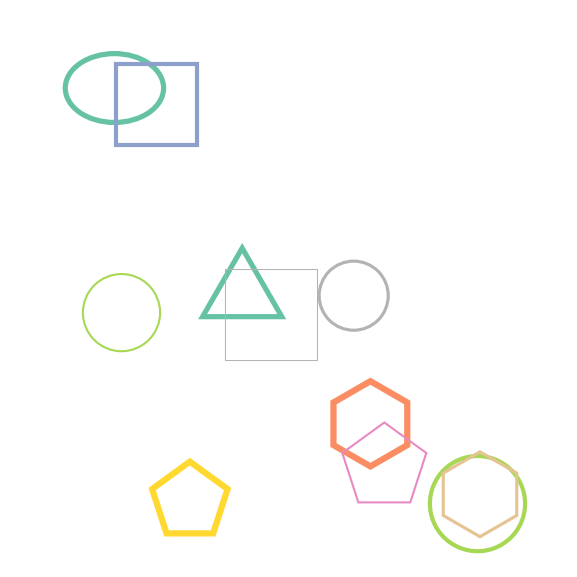[{"shape": "triangle", "thickness": 2.5, "radius": 0.4, "center": [0.419, 0.49]}, {"shape": "oval", "thickness": 2.5, "radius": 0.43, "center": [0.198, 0.847]}, {"shape": "hexagon", "thickness": 3, "radius": 0.37, "center": [0.641, 0.265]}, {"shape": "square", "thickness": 2, "radius": 0.35, "center": [0.271, 0.818]}, {"shape": "pentagon", "thickness": 1, "radius": 0.38, "center": [0.665, 0.191]}, {"shape": "circle", "thickness": 2, "radius": 0.41, "center": [0.827, 0.127]}, {"shape": "circle", "thickness": 1, "radius": 0.33, "center": [0.21, 0.458]}, {"shape": "pentagon", "thickness": 3, "radius": 0.34, "center": [0.329, 0.131]}, {"shape": "hexagon", "thickness": 1.5, "radius": 0.37, "center": [0.831, 0.143]}, {"shape": "circle", "thickness": 1.5, "radius": 0.3, "center": [0.612, 0.487]}, {"shape": "square", "thickness": 0.5, "radius": 0.4, "center": [0.469, 0.454]}]